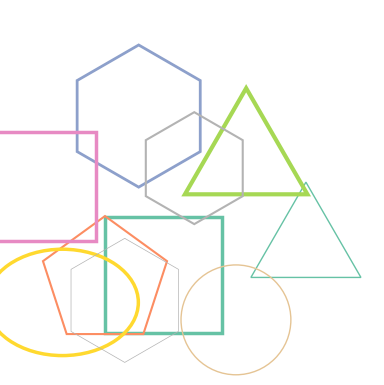[{"shape": "square", "thickness": 2.5, "radius": 0.76, "center": [0.424, 0.286]}, {"shape": "triangle", "thickness": 1, "radius": 0.82, "center": [0.795, 0.362]}, {"shape": "pentagon", "thickness": 1.5, "radius": 0.85, "center": [0.273, 0.269]}, {"shape": "hexagon", "thickness": 2, "radius": 0.92, "center": [0.36, 0.699]}, {"shape": "square", "thickness": 2.5, "radius": 0.71, "center": [0.107, 0.515]}, {"shape": "triangle", "thickness": 3, "radius": 0.92, "center": [0.639, 0.587]}, {"shape": "oval", "thickness": 2.5, "radius": 0.99, "center": [0.162, 0.215]}, {"shape": "circle", "thickness": 1, "radius": 0.71, "center": [0.613, 0.169]}, {"shape": "hexagon", "thickness": 1.5, "radius": 0.73, "center": [0.505, 0.563]}, {"shape": "hexagon", "thickness": 0.5, "radius": 0.81, "center": [0.324, 0.22]}]